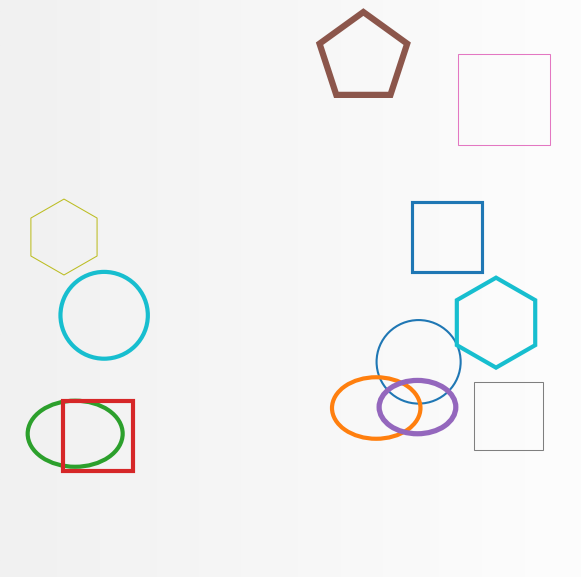[{"shape": "square", "thickness": 1.5, "radius": 0.3, "center": [0.769, 0.589]}, {"shape": "circle", "thickness": 1, "radius": 0.36, "center": [0.72, 0.373]}, {"shape": "oval", "thickness": 2, "radius": 0.38, "center": [0.647, 0.293]}, {"shape": "oval", "thickness": 2, "radius": 0.41, "center": [0.129, 0.248]}, {"shape": "square", "thickness": 2, "radius": 0.3, "center": [0.169, 0.244]}, {"shape": "oval", "thickness": 2.5, "radius": 0.33, "center": [0.718, 0.294]}, {"shape": "pentagon", "thickness": 3, "radius": 0.4, "center": [0.625, 0.899]}, {"shape": "square", "thickness": 0.5, "radius": 0.39, "center": [0.867, 0.827]}, {"shape": "square", "thickness": 0.5, "radius": 0.29, "center": [0.875, 0.279]}, {"shape": "hexagon", "thickness": 0.5, "radius": 0.33, "center": [0.11, 0.589]}, {"shape": "hexagon", "thickness": 2, "radius": 0.39, "center": [0.853, 0.44]}, {"shape": "circle", "thickness": 2, "radius": 0.38, "center": [0.179, 0.453]}]